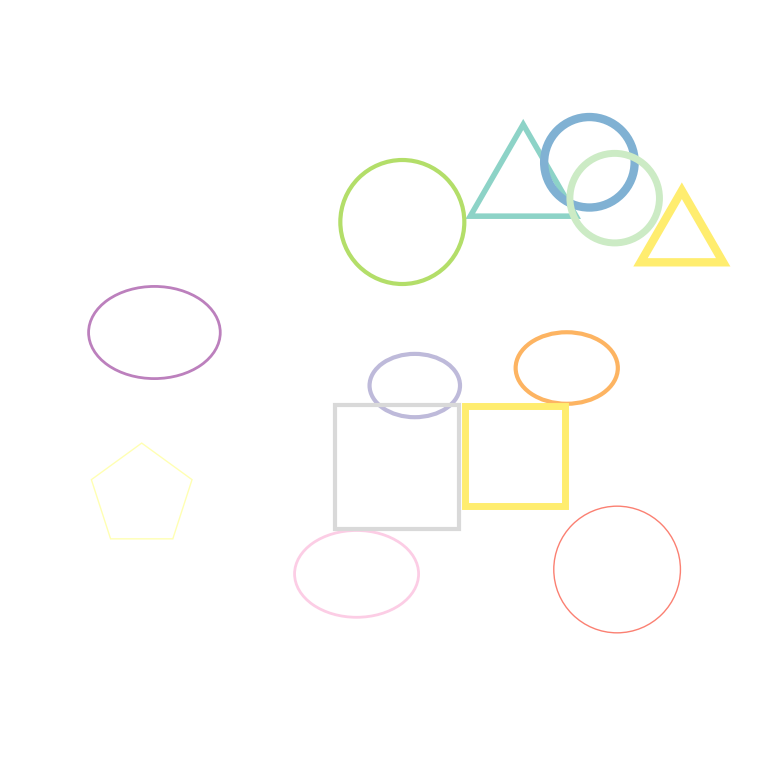[{"shape": "triangle", "thickness": 2, "radius": 0.4, "center": [0.68, 0.759]}, {"shape": "pentagon", "thickness": 0.5, "radius": 0.34, "center": [0.184, 0.356]}, {"shape": "oval", "thickness": 1.5, "radius": 0.29, "center": [0.539, 0.499]}, {"shape": "circle", "thickness": 0.5, "radius": 0.41, "center": [0.801, 0.26]}, {"shape": "circle", "thickness": 3, "radius": 0.29, "center": [0.765, 0.789]}, {"shape": "oval", "thickness": 1.5, "radius": 0.33, "center": [0.736, 0.522]}, {"shape": "circle", "thickness": 1.5, "radius": 0.4, "center": [0.523, 0.712]}, {"shape": "oval", "thickness": 1, "radius": 0.4, "center": [0.463, 0.255]}, {"shape": "square", "thickness": 1.5, "radius": 0.4, "center": [0.515, 0.393]}, {"shape": "oval", "thickness": 1, "radius": 0.43, "center": [0.201, 0.568]}, {"shape": "circle", "thickness": 2.5, "radius": 0.29, "center": [0.798, 0.743]}, {"shape": "square", "thickness": 2.5, "radius": 0.32, "center": [0.669, 0.408]}, {"shape": "triangle", "thickness": 3, "radius": 0.31, "center": [0.886, 0.69]}]